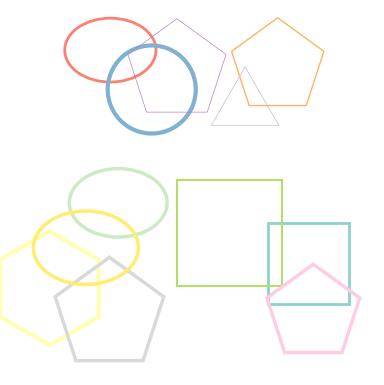[{"shape": "square", "thickness": 2, "radius": 0.53, "center": [0.801, 0.317]}, {"shape": "hexagon", "thickness": 3, "radius": 0.74, "center": [0.129, 0.251]}, {"shape": "triangle", "thickness": 0.5, "radius": 0.51, "center": [0.637, 0.725]}, {"shape": "oval", "thickness": 2, "radius": 0.59, "center": [0.287, 0.87]}, {"shape": "circle", "thickness": 3, "radius": 0.57, "center": [0.394, 0.768]}, {"shape": "pentagon", "thickness": 1, "radius": 0.63, "center": [0.721, 0.828]}, {"shape": "square", "thickness": 1.5, "radius": 0.69, "center": [0.596, 0.395]}, {"shape": "pentagon", "thickness": 2.5, "radius": 0.63, "center": [0.814, 0.187]}, {"shape": "pentagon", "thickness": 2.5, "radius": 0.74, "center": [0.284, 0.183]}, {"shape": "pentagon", "thickness": 0.5, "radius": 0.67, "center": [0.46, 0.817]}, {"shape": "oval", "thickness": 2.5, "radius": 0.64, "center": [0.307, 0.473]}, {"shape": "oval", "thickness": 2.5, "radius": 0.68, "center": [0.223, 0.356]}]